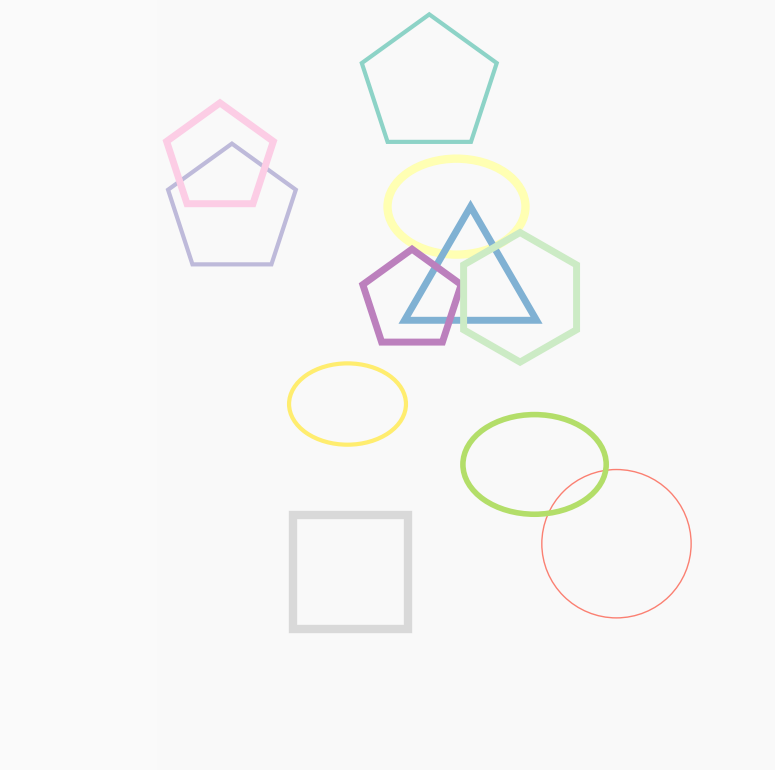[{"shape": "pentagon", "thickness": 1.5, "radius": 0.46, "center": [0.554, 0.89]}, {"shape": "oval", "thickness": 3, "radius": 0.45, "center": [0.589, 0.732]}, {"shape": "pentagon", "thickness": 1.5, "radius": 0.43, "center": [0.299, 0.727]}, {"shape": "circle", "thickness": 0.5, "radius": 0.48, "center": [0.795, 0.294]}, {"shape": "triangle", "thickness": 2.5, "radius": 0.49, "center": [0.607, 0.633]}, {"shape": "oval", "thickness": 2, "radius": 0.46, "center": [0.69, 0.397]}, {"shape": "pentagon", "thickness": 2.5, "radius": 0.36, "center": [0.284, 0.794]}, {"shape": "square", "thickness": 3, "radius": 0.37, "center": [0.453, 0.257]}, {"shape": "pentagon", "thickness": 2.5, "radius": 0.33, "center": [0.532, 0.61]}, {"shape": "hexagon", "thickness": 2.5, "radius": 0.42, "center": [0.671, 0.614]}, {"shape": "oval", "thickness": 1.5, "radius": 0.38, "center": [0.448, 0.475]}]